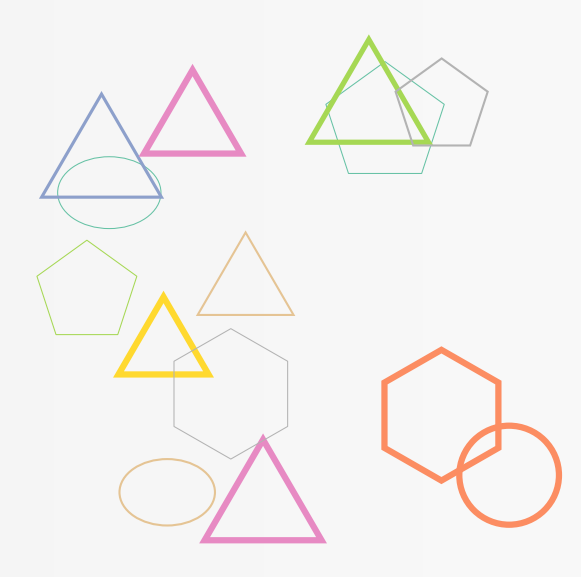[{"shape": "pentagon", "thickness": 0.5, "radius": 0.54, "center": [0.662, 0.785]}, {"shape": "oval", "thickness": 0.5, "radius": 0.44, "center": [0.188, 0.666]}, {"shape": "hexagon", "thickness": 3, "radius": 0.57, "center": [0.759, 0.28]}, {"shape": "circle", "thickness": 3, "radius": 0.43, "center": [0.876, 0.176]}, {"shape": "triangle", "thickness": 1.5, "radius": 0.59, "center": [0.175, 0.717]}, {"shape": "triangle", "thickness": 3, "radius": 0.48, "center": [0.331, 0.781]}, {"shape": "triangle", "thickness": 3, "radius": 0.58, "center": [0.453, 0.122]}, {"shape": "triangle", "thickness": 2.5, "radius": 0.59, "center": [0.635, 0.812]}, {"shape": "pentagon", "thickness": 0.5, "radius": 0.45, "center": [0.149, 0.493]}, {"shape": "triangle", "thickness": 3, "radius": 0.45, "center": [0.281, 0.395]}, {"shape": "triangle", "thickness": 1, "radius": 0.48, "center": [0.423, 0.501]}, {"shape": "oval", "thickness": 1, "radius": 0.41, "center": [0.288, 0.147]}, {"shape": "pentagon", "thickness": 1, "radius": 0.42, "center": [0.76, 0.815]}, {"shape": "hexagon", "thickness": 0.5, "radius": 0.56, "center": [0.397, 0.317]}]